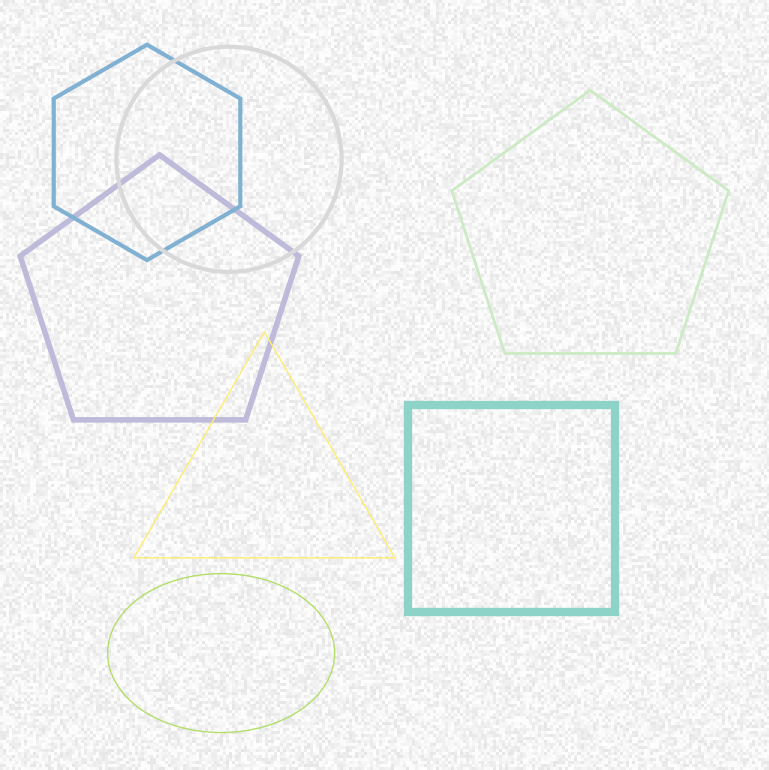[{"shape": "square", "thickness": 3, "radius": 0.67, "center": [0.665, 0.339]}, {"shape": "pentagon", "thickness": 2, "radius": 0.95, "center": [0.207, 0.609]}, {"shape": "hexagon", "thickness": 1.5, "radius": 0.7, "center": [0.191, 0.802]}, {"shape": "oval", "thickness": 0.5, "radius": 0.74, "center": [0.287, 0.152]}, {"shape": "circle", "thickness": 1.5, "radius": 0.73, "center": [0.297, 0.793]}, {"shape": "pentagon", "thickness": 1, "radius": 0.95, "center": [0.767, 0.694]}, {"shape": "triangle", "thickness": 0.5, "radius": 0.98, "center": [0.343, 0.373]}]